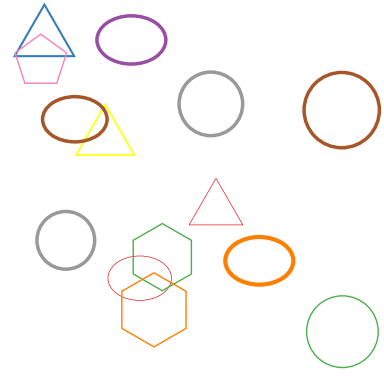[{"shape": "oval", "thickness": 0.5, "radius": 0.41, "center": [0.363, 0.277]}, {"shape": "triangle", "thickness": 0.5, "radius": 0.4, "center": [0.561, 0.456]}, {"shape": "triangle", "thickness": 1.5, "radius": 0.45, "center": [0.115, 0.899]}, {"shape": "circle", "thickness": 1, "radius": 0.47, "center": [0.889, 0.138]}, {"shape": "hexagon", "thickness": 1, "radius": 0.44, "center": [0.422, 0.332]}, {"shape": "oval", "thickness": 2.5, "radius": 0.45, "center": [0.341, 0.896]}, {"shape": "oval", "thickness": 3, "radius": 0.44, "center": [0.674, 0.323]}, {"shape": "hexagon", "thickness": 1, "radius": 0.48, "center": [0.4, 0.195]}, {"shape": "triangle", "thickness": 1.5, "radius": 0.44, "center": [0.273, 0.641]}, {"shape": "oval", "thickness": 2.5, "radius": 0.42, "center": [0.194, 0.69]}, {"shape": "circle", "thickness": 2.5, "radius": 0.49, "center": [0.888, 0.714]}, {"shape": "pentagon", "thickness": 1, "radius": 0.35, "center": [0.106, 0.841]}, {"shape": "circle", "thickness": 2.5, "radius": 0.37, "center": [0.171, 0.376]}, {"shape": "circle", "thickness": 2.5, "radius": 0.41, "center": [0.548, 0.73]}]